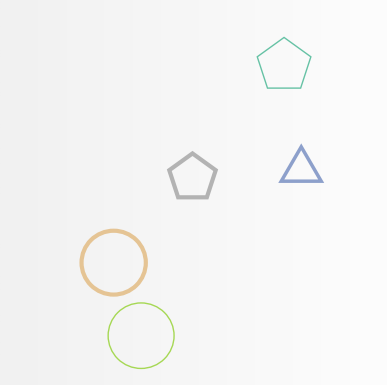[{"shape": "pentagon", "thickness": 1, "radius": 0.36, "center": [0.733, 0.83]}, {"shape": "triangle", "thickness": 2.5, "radius": 0.3, "center": [0.777, 0.559]}, {"shape": "circle", "thickness": 1, "radius": 0.43, "center": [0.364, 0.128]}, {"shape": "circle", "thickness": 3, "radius": 0.41, "center": [0.293, 0.318]}, {"shape": "pentagon", "thickness": 3, "radius": 0.31, "center": [0.497, 0.538]}]